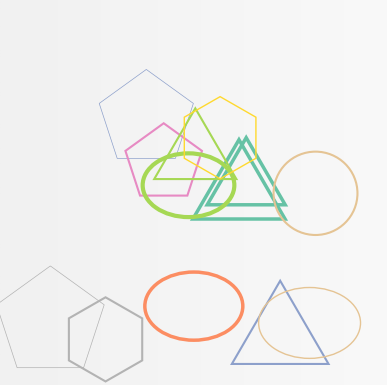[{"shape": "triangle", "thickness": 2.5, "radius": 0.58, "center": [0.635, 0.526]}, {"shape": "triangle", "thickness": 2.5, "radius": 0.69, "center": [0.617, 0.5]}, {"shape": "oval", "thickness": 2.5, "radius": 0.63, "center": [0.5, 0.205]}, {"shape": "pentagon", "thickness": 0.5, "radius": 0.64, "center": [0.378, 0.692]}, {"shape": "triangle", "thickness": 1.5, "radius": 0.72, "center": [0.723, 0.127]}, {"shape": "pentagon", "thickness": 1.5, "radius": 0.52, "center": [0.422, 0.576]}, {"shape": "triangle", "thickness": 1.5, "radius": 0.61, "center": [0.504, 0.596]}, {"shape": "oval", "thickness": 3, "radius": 0.59, "center": [0.486, 0.519]}, {"shape": "hexagon", "thickness": 1, "radius": 0.53, "center": [0.568, 0.642]}, {"shape": "circle", "thickness": 1.5, "radius": 0.54, "center": [0.814, 0.498]}, {"shape": "oval", "thickness": 1, "radius": 0.66, "center": [0.799, 0.161]}, {"shape": "hexagon", "thickness": 1.5, "radius": 0.55, "center": [0.272, 0.119]}, {"shape": "pentagon", "thickness": 0.5, "radius": 0.73, "center": [0.13, 0.163]}]